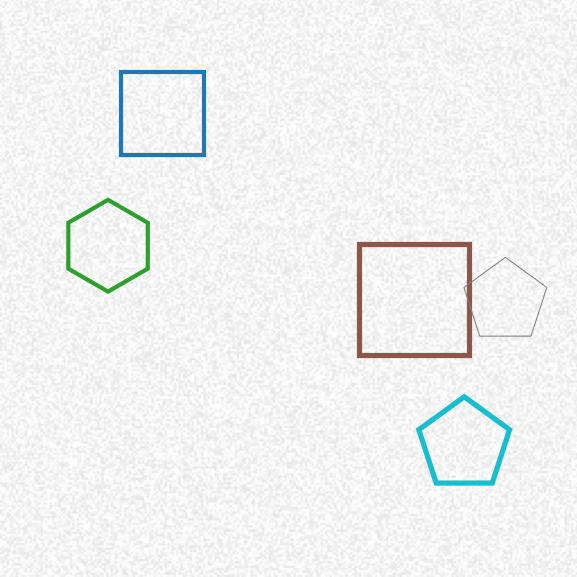[{"shape": "square", "thickness": 2, "radius": 0.36, "center": [0.281, 0.802]}, {"shape": "hexagon", "thickness": 2, "radius": 0.4, "center": [0.187, 0.574]}, {"shape": "square", "thickness": 2.5, "radius": 0.48, "center": [0.716, 0.48]}, {"shape": "pentagon", "thickness": 0.5, "radius": 0.38, "center": [0.875, 0.478]}, {"shape": "pentagon", "thickness": 2.5, "radius": 0.41, "center": [0.804, 0.229]}]